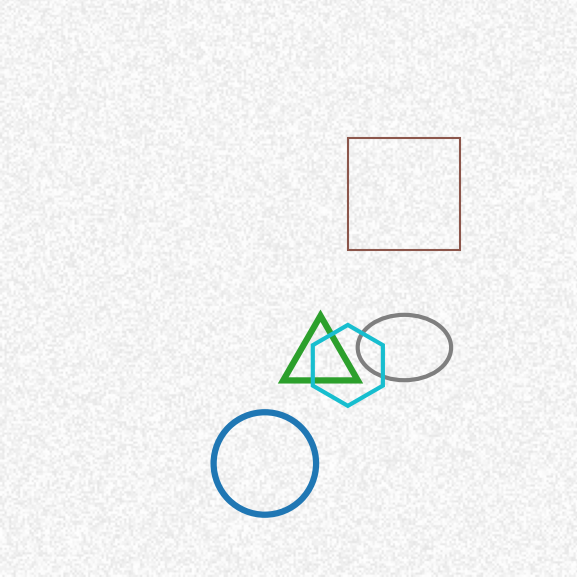[{"shape": "circle", "thickness": 3, "radius": 0.44, "center": [0.459, 0.197]}, {"shape": "triangle", "thickness": 3, "radius": 0.37, "center": [0.555, 0.378]}, {"shape": "square", "thickness": 1, "radius": 0.48, "center": [0.7, 0.663]}, {"shape": "oval", "thickness": 2, "radius": 0.4, "center": [0.7, 0.397]}, {"shape": "hexagon", "thickness": 2, "radius": 0.35, "center": [0.602, 0.366]}]